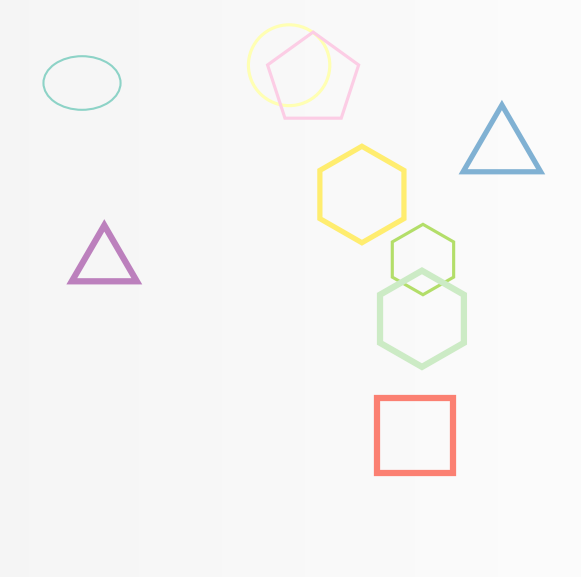[{"shape": "oval", "thickness": 1, "radius": 0.33, "center": [0.141, 0.855]}, {"shape": "circle", "thickness": 1.5, "radius": 0.35, "center": [0.497, 0.886]}, {"shape": "square", "thickness": 3, "radius": 0.32, "center": [0.714, 0.245]}, {"shape": "triangle", "thickness": 2.5, "radius": 0.39, "center": [0.863, 0.74]}, {"shape": "hexagon", "thickness": 1.5, "radius": 0.3, "center": [0.728, 0.55]}, {"shape": "pentagon", "thickness": 1.5, "radius": 0.41, "center": [0.539, 0.861]}, {"shape": "triangle", "thickness": 3, "radius": 0.32, "center": [0.179, 0.544]}, {"shape": "hexagon", "thickness": 3, "radius": 0.42, "center": [0.726, 0.447]}, {"shape": "hexagon", "thickness": 2.5, "radius": 0.42, "center": [0.623, 0.662]}]